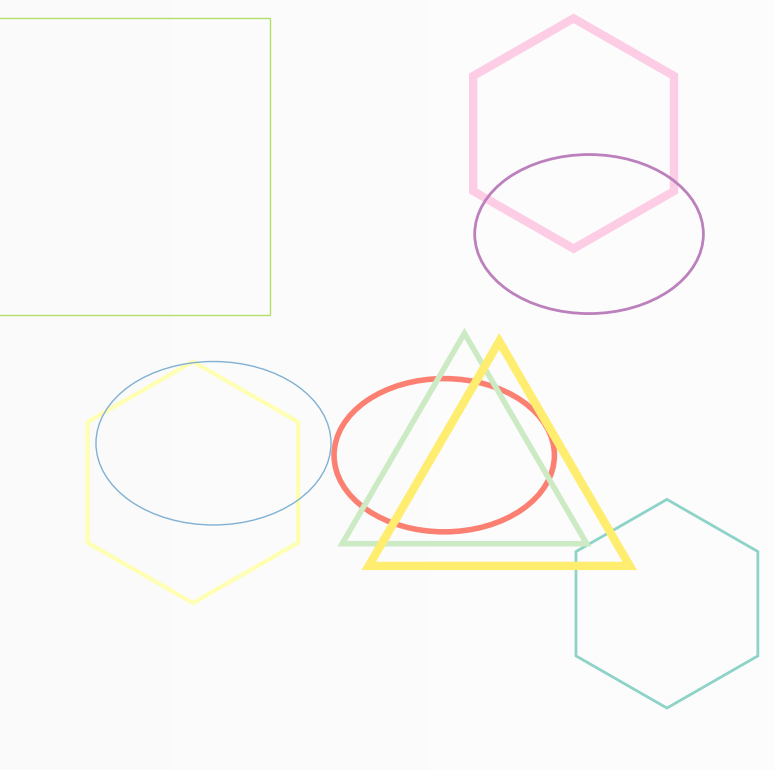[{"shape": "hexagon", "thickness": 1, "radius": 0.68, "center": [0.861, 0.216]}, {"shape": "hexagon", "thickness": 1.5, "radius": 0.78, "center": [0.249, 0.374]}, {"shape": "oval", "thickness": 2, "radius": 0.71, "center": [0.573, 0.409]}, {"shape": "oval", "thickness": 0.5, "radius": 0.76, "center": [0.275, 0.424]}, {"shape": "square", "thickness": 0.5, "radius": 0.96, "center": [0.155, 0.784]}, {"shape": "hexagon", "thickness": 3, "radius": 0.75, "center": [0.74, 0.827]}, {"shape": "oval", "thickness": 1, "radius": 0.74, "center": [0.76, 0.696]}, {"shape": "triangle", "thickness": 2, "radius": 0.91, "center": [0.599, 0.385]}, {"shape": "triangle", "thickness": 3, "radius": 0.97, "center": [0.644, 0.362]}]